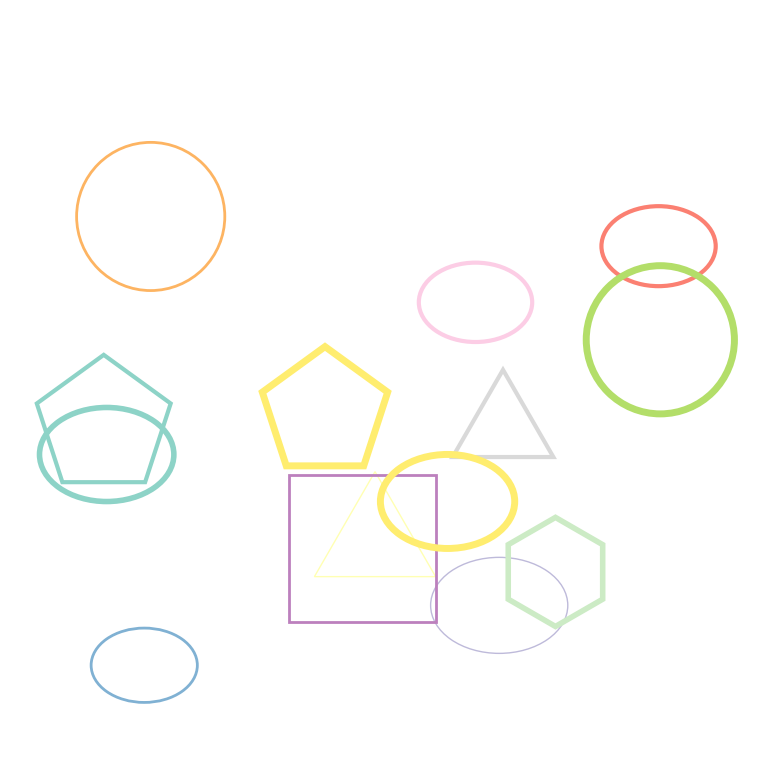[{"shape": "oval", "thickness": 2, "radius": 0.44, "center": [0.139, 0.41]}, {"shape": "pentagon", "thickness": 1.5, "radius": 0.46, "center": [0.135, 0.448]}, {"shape": "triangle", "thickness": 0.5, "radius": 0.45, "center": [0.487, 0.297]}, {"shape": "oval", "thickness": 0.5, "radius": 0.45, "center": [0.648, 0.214]}, {"shape": "oval", "thickness": 1.5, "radius": 0.37, "center": [0.855, 0.68]}, {"shape": "oval", "thickness": 1, "radius": 0.34, "center": [0.187, 0.136]}, {"shape": "circle", "thickness": 1, "radius": 0.48, "center": [0.196, 0.719]}, {"shape": "circle", "thickness": 2.5, "radius": 0.48, "center": [0.858, 0.559]}, {"shape": "oval", "thickness": 1.5, "radius": 0.37, "center": [0.618, 0.607]}, {"shape": "triangle", "thickness": 1.5, "radius": 0.38, "center": [0.653, 0.444]}, {"shape": "square", "thickness": 1, "radius": 0.48, "center": [0.47, 0.287]}, {"shape": "hexagon", "thickness": 2, "radius": 0.35, "center": [0.721, 0.257]}, {"shape": "pentagon", "thickness": 2.5, "radius": 0.43, "center": [0.422, 0.464]}, {"shape": "oval", "thickness": 2.5, "radius": 0.44, "center": [0.581, 0.349]}]